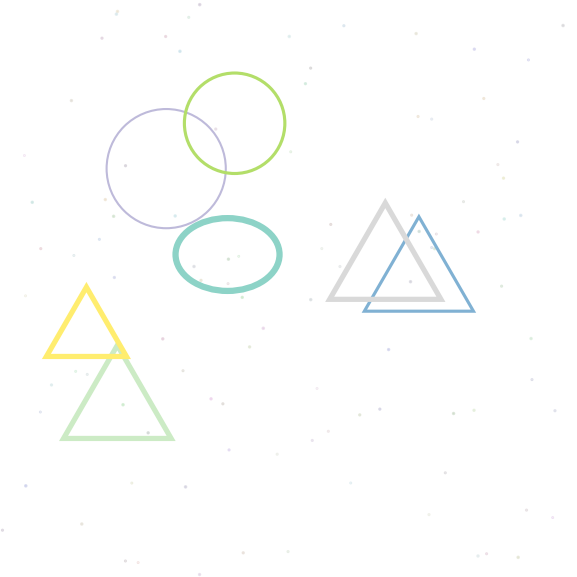[{"shape": "oval", "thickness": 3, "radius": 0.45, "center": [0.394, 0.558]}, {"shape": "circle", "thickness": 1, "radius": 0.52, "center": [0.288, 0.707]}, {"shape": "triangle", "thickness": 1.5, "radius": 0.55, "center": [0.725, 0.515]}, {"shape": "circle", "thickness": 1.5, "radius": 0.43, "center": [0.406, 0.786]}, {"shape": "triangle", "thickness": 2.5, "radius": 0.56, "center": [0.667, 0.536]}, {"shape": "triangle", "thickness": 2.5, "radius": 0.54, "center": [0.203, 0.294]}, {"shape": "triangle", "thickness": 2.5, "radius": 0.4, "center": [0.15, 0.422]}]